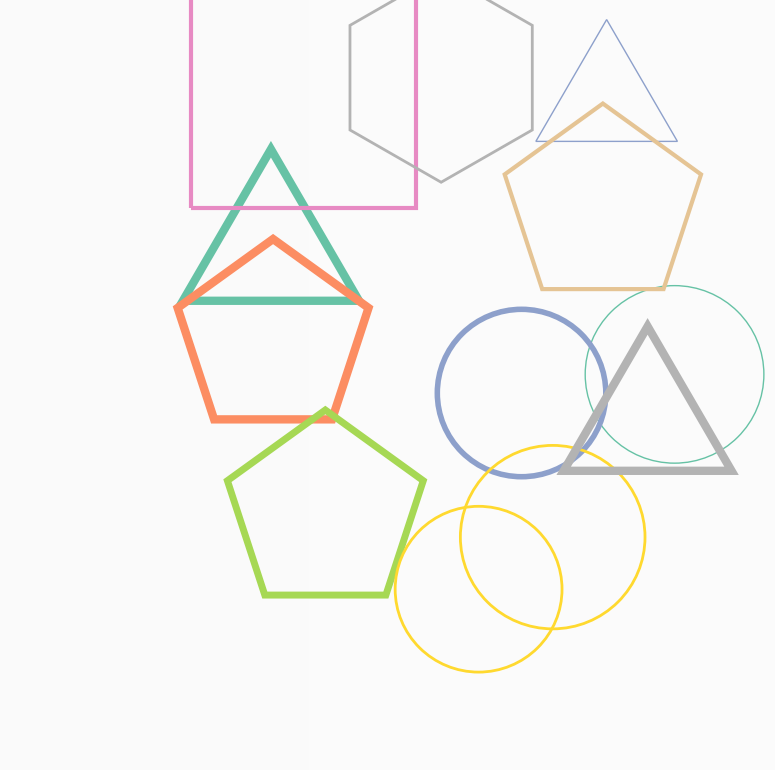[{"shape": "triangle", "thickness": 3, "radius": 0.66, "center": [0.35, 0.675]}, {"shape": "circle", "thickness": 0.5, "radius": 0.58, "center": [0.87, 0.514]}, {"shape": "pentagon", "thickness": 3, "radius": 0.65, "center": [0.352, 0.56]}, {"shape": "triangle", "thickness": 0.5, "radius": 0.53, "center": [0.783, 0.869]}, {"shape": "circle", "thickness": 2, "radius": 0.54, "center": [0.673, 0.49]}, {"shape": "square", "thickness": 1.5, "radius": 0.73, "center": [0.391, 0.875]}, {"shape": "pentagon", "thickness": 2.5, "radius": 0.66, "center": [0.42, 0.335]}, {"shape": "circle", "thickness": 1, "radius": 0.54, "center": [0.618, 0.235]}, {"shape": "circle", "thickness": 1, "radius": 0.6, "center": [0.713, 0.302]}, {"shape": "pentagon", "thickness": 1.5, "radius": 0.67, "center": [0.778, 0.732]}, {"shape": "triangle", "thickness": 3, "radius": 0.63, "center": [0.836, 0.451]}, {"shape": "hexagon", "thickness": 1, "radius": 0.68, "center": [0.569, 0.899]}]